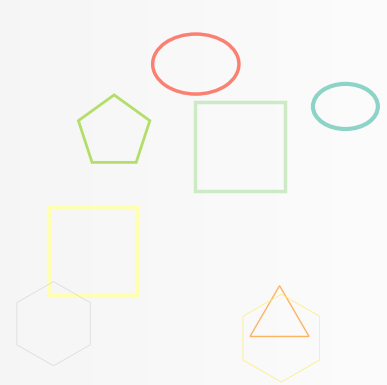[{"shape": "oval", "thickness": 3, "radius": 0.42, "center": [0.891, 0.724]}, {"shape": "square", "thickness": 3, "radius": 0.56, "center": [0.24, 0.346]}, {"shape": "oval", "thickness": 2.5, "radius": 0.56, "center": [0.505, 0.834]}, {"shape": "triangle", "thickness": 1, "radius": 0.44, "center": [0.721, 0.17]}, {"shape": "pentagon", "thickness": 2, "radius": 0.48, "center": [0.294, 0.657]}, {"shape": "hexagon", "thickness": 0.5, "radius": 0.55, "center": [0.138, 0.159]}, {"shape": "square", "thickness": 2.5, "radius": 0.58, "center": [0.619, 0.619]}, {"shape": "hexagon", "thickness": 0.5, "radius": 0.57, "center": [0.726, 0.122]}]